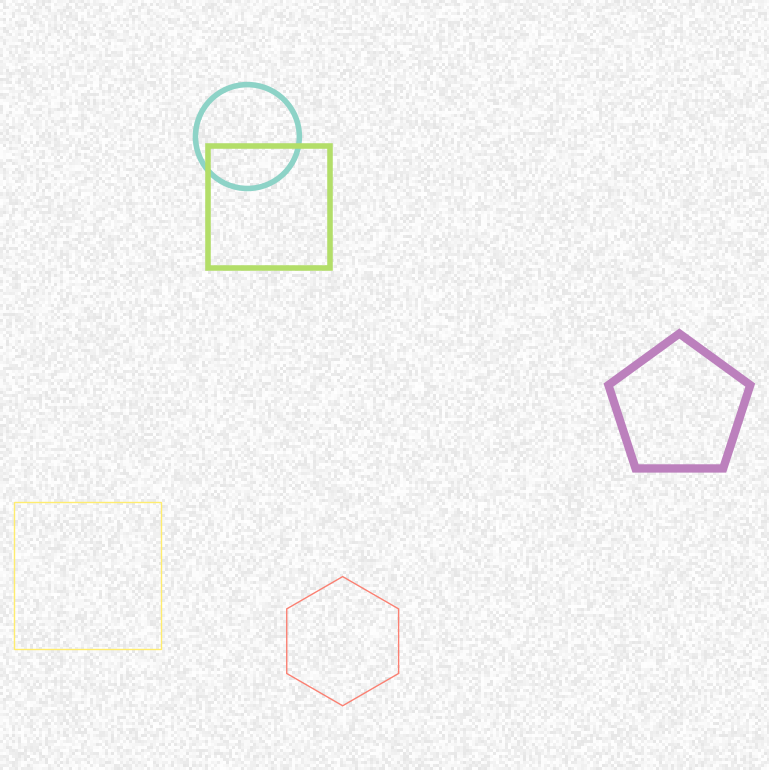[{"shape": "circle", "thickness": 2, "radius": 0.34, "center": [0.321, 0.823]}, {"shape": "hexagon", "thickness": 0.5, "radius": 0.42, "center": [0.445, 0.167]}, {"shape": "square", "thickness": 2, "radius": 0.4, "center": [0.349, 0.731]}, {"shape": "pentagon", "thickness": 3, "radius": 0.48, "center": [0.882, 0.47]}, {"shape": "square", "thickness": 0.5, "radius": 0.48, "center": [0.113, 0.253]}]